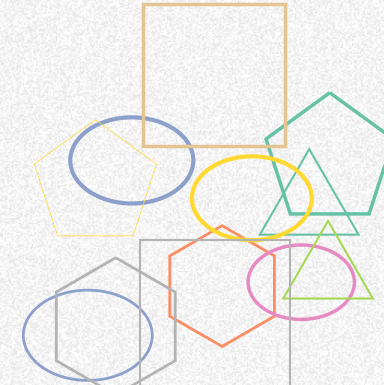[{"shape": "pentagon", "thickness": 2.5, "radius": 0.87, "center": [0.856, 0.585]}, {"shape": "triangle", "thickness": 1.5, "radius": 0.74, "center": [0.803, 0.465]}, {"shape": "hexagon", "thickness": 2, "radius": 0.78, "center": [0.577, 0.257]}, {"shape": "oval", "thickness": 3, "radius": 0.8, "center": [0.342, 0.583]}, {"shape": "oval", "thickness": 2, "radius": 0.84, "center": [0.228, 0.129]}, {"shape": "oval", "thickness": 2.5, "radius": 0.69, "center": [0.782, 0.267]}, {"shape": "triangle", "thickness": 1.5, "radius": 0.67, "center": [0.852, 0.292]}, {"shape": "pentagon", "thickness": 0.5, "radius": 0.83, "center": [0.248, 0.522]}, {"shape": "oval", "thickness": 3, "radius": 0.78, "center": [0.654, 0.485]}, {"shape": "square", "thickness": 2.5, "radius": 0.92, "center": [0.555, 0.806]}, {"shape": "square", "thickness": 1.5, "radius": 0.98, "center": [0.558, 0.182]}, {"shape": "hexagon", "thickness": 2, "radius": 0.89, "center": [0.301, 0.152]}]